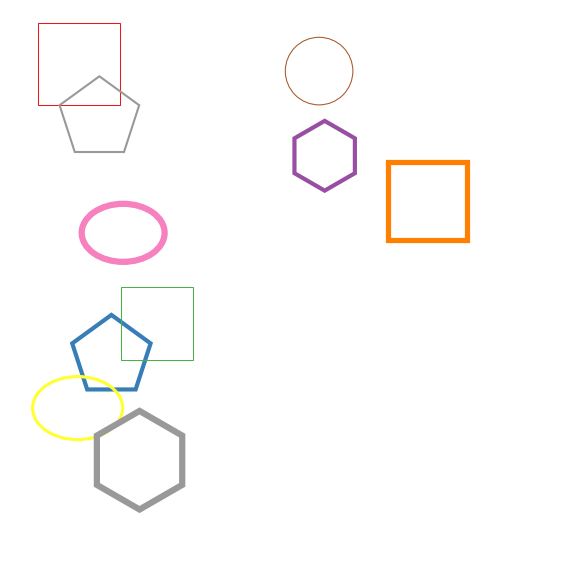[{"shape": "square", "thickness": 0.5, "radius": 0.35, "center": [0.137, 0.888]}, {"shape": "pentagon", "thickness": 2, "radius": 0.36, "center": [0.193, 0.382]}, {"shape": "square", "thickness": 0.5, "radius": 0.31, "center": [0.272, 0.439]}, {"shape": "hexagon", "thickness": 2, "radius": 0.3, "center": [0.562, 0.729]}, {"shape": "square", "thickness": 2.5, "radius": 0.34, "center": [0.74, 0.651]}, {"shape": "oval", "thickness": 1.5, "radius": 0.39, "center": [0.134, 0.293]}, {"shape": "circle", "thickness": 0.5, "radius": 0.29, "center": [0.553, 0.876]}, {"shape": "oval", "thickness": 3, "radius": 0.36, "center": [0.213, 0.596]}, {"shape": "hexagon", "thickness": 3, "radius": 0.43, "center": [0.242, 0.202]}, {"shape": "pentagon", "thickness": 1, "radius": 0.36, "center": [0.172, 0.795]}]